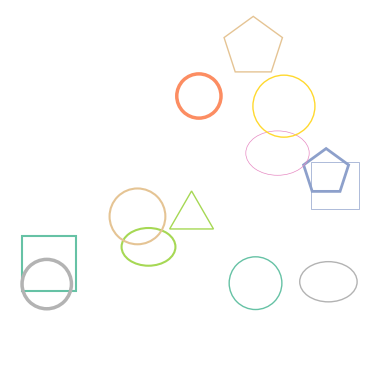[{"shape": "circle", "thickness": 1, "radius": 0.34, "center": [0.664, 0.265]}, {"shape": "square", "thickness": 1.5, "radius": 0.35, "center": [0.127, 0.316]}, {"shape": "circle", "thickness": 2.5, "radius": 0.29, "center": [0.517, 0.751]}, {"shape": "pentagon", "thickness": 2, "radius": 0.31, "center": [0.847, 0.553]}, {"shape": "square", "thickness": 0.5, "radius": 0.31, "center": [0.87, 0.517]}, {"shape": "oval", "thickness": 0.5, "radius": 0.41, "center": [0.721, 0.602]}, {"shape": "oval", "thickness": 1.5, "radius": 0.35, "center": [0.386, 0.359]}, {"shape": "triangle", "thickness": 1, "radius": 0.33, "center": [0.498, 0.438]}, {"shape": "circle", "thickness": 1, "radius": 0.4, "center": [0.737, 0.724]}, {"shape": "pentagon", "thickness": 1, "radius": 0.4, "center": [0.658, 0.878]}, {"shape": "circle", "thickness": 1.5, "radius": 0.36, "center": [0.357, 0.438]}, {"shape": "circle", "thickness": 2.5, "radius": 0.32, "center": [0.121, 0.262]}, {"shape": "oval", "thickness": 1, "radius": 0.37, "center": [0.853, 0.268]}]